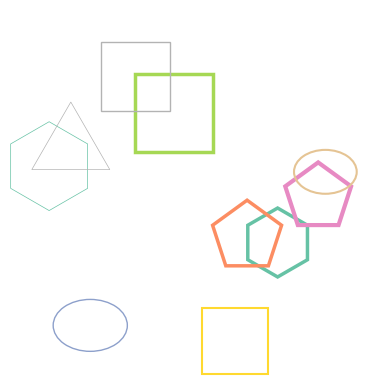[{"shape": "hexagon", "thickness": 2.5, "radius": 0.45, "center": [0.721, 0.37]}, {"shape": "hexagon", "thickness": 0.5, "radius": 0.58, "center": [0.128, 0.568]}, {"shape": "pentagon", "thickness": 2.5, "radius": 0.47, "center": [0.642, 0.386]}, {"shape": "oval", "thickness": 1, "radius": 0.48, "center": [0.234, 0.155]}, {"shape": "pentagon", "thickness": 3, "radius": 0.45, "center": [0.826, 0.488]}, {"shape": "square", "thickness": 2.5, "radius": 0.51, "center": [0.451, 0.707]}, {"shape": "square", "thickness": 1.5, "radius": 0.43, "center": [0.61, 0.113]}, {"shape": "oval", "thickness": 1.5, "radius": 0.41, "center": [0.845, 0.554]}, {"shape": "triangle", "thickness": 0.5, "radius": 0.58, "center": [0.184, 0.618]}, {"shape": "square", "thickness": 1, "radius": 0.45, "center": [0.352, 0.802]}]